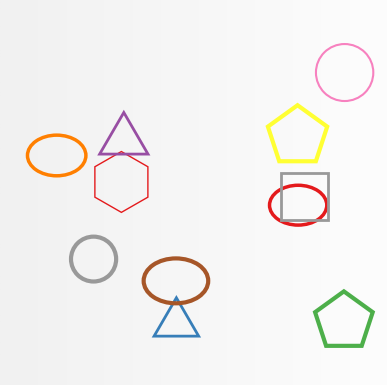[{"shape": "hexagon", "thickness": 1, "radius": 0.39, "center": [0.313, 0.527]}, {"shape": "oval", "thickness": 2.5, "radius": 0.37, "center": [0.769, 0.467]}, {"shape": "triangle", "thickness": 2, "radius": 0.33, "center": [0.455, 0.16]}, {"shape": "pentagon", "thickness": 3, "radius": 0.39, "center": [0.887, 0.165]}, {"shape": "triangle", "thickness": 2, "radius": 0.36, "center": [0.32, 0.636]}, {"shape": "oval", "thickness": 2.5, "radius": 0.38, "center": [0.146, 0.596]}, {"shape": "pentagon", "thickness": 3, "radius": 0.4, "center": [0.768, 0.646]}, {"shape": "oval", "thickness": 3, "radius": 0.42, "center": [0.454, 0.27]}, {"shape": "circle", "thickness": 1.5, "radius": 0.37, "center": [0.889, 0.812]}, {"shape": "square", "thickness": 2, "radius": 0.3, "center": [0.786, 0.49]}, {"shape": "circle", "thickness": 3, "radius": 0.29, "center": [0.241, 0.327]}]